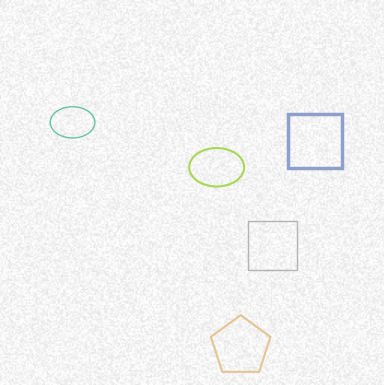[{"shape": "oval", "thickness": 1, "radius": 0.29, "center": [0.188, 0.682]}, {"shape": "square", "thickness": 2.5, "radius": 0.35, "center": [0.818, 0.633]}, {"shape": "oval", "thickness": 1.5, "radius": 0.36, "center": [0.563, 0.566]}, {"shape": "pentagon", "thickness": 1.5, "radius": 0.41, "center": [0.625, 0.1]}, {"shape": "square", "thickness": 1, "radius": 0.32, "center": [0.708, 0.363]}]